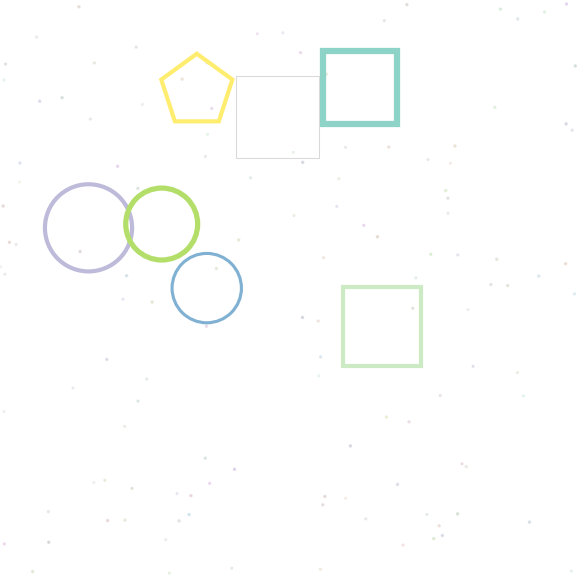[{"shape": "square", "thickness": 3, "radius": 0.32, "center": [0.623, 0.847]}, {"shape": "circle", "thickness": 2, "radius": 0.38, "center": [0.153, 0.605]}, {"shape": "circle", "thickness": 1.5, "radius": 0.3, "center": [0.358, 0.5]}, {"shape": "circle", "thickness": 2.5, "radius": 0.31, "center": [0.28, 0.611]}, {"shape": "square", "thickness": 0.5, "radius": 0.36, "center": [0.481, 0.796]}, {"shape": "square", "thickness": 2, "radius": 0.34, "center": [0.661, 0.433]}, {"shape": "pentagon", "thickness": 2, "radius": 0.32, "center": [0.341, 0.841]}]